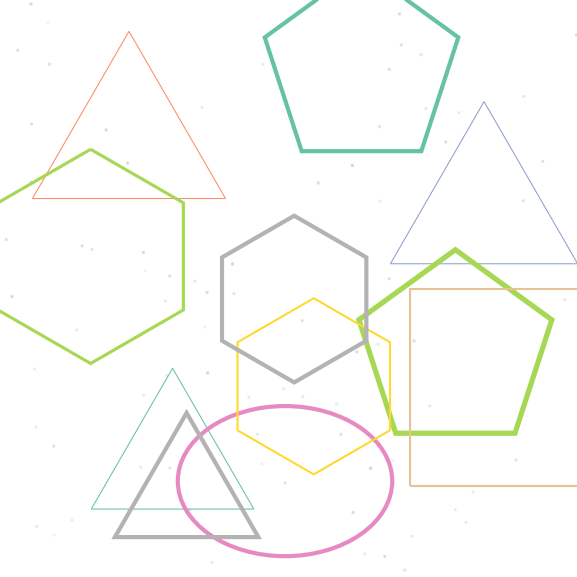[{"shape": "pentagon", "thickness": 2, "radius": 0.88, "center": [0.626, 0.88]}, {"shape": "triangle", "thickness": 0.5, "radius": 0.81, "center": [0.299, 0.199]}, {"shape": "triangle", "thickness": 0.5, "radius": 0.97, "center": [0.223, 0.752]}, {"shape": "triangle", "thickness": 0.5, "radius": 0.94, "center": [0.838, 0.636]}, {"shape": "oval", "thickness": 2, "radius": 0.93, "center": [0.494, 0.166]}, {"shape": "pentagon", "thickness": 2.5, "radius": 0.88, "center": [0.789, 0.391]}, {"shape": "hexagon", "thickness": 1.5, "radius": 0.93, "center": [0.157, 0.555]}, {"shape": "hexagon", "thickness": 1, "radius": 0.76, "center": [0.543, 0.33]}, {"shape": "square", "thickness": 1, "radius": 0.85, "center": [0.881, 0.328]}, {"shape": "hexagon", "thickness": 2, "radius": 0.72, "center": [0.509, 0.481]}, {"shape": "triangle", "thickness": 2, "radius": 0.72, "center": [0.323, 0.141]}]